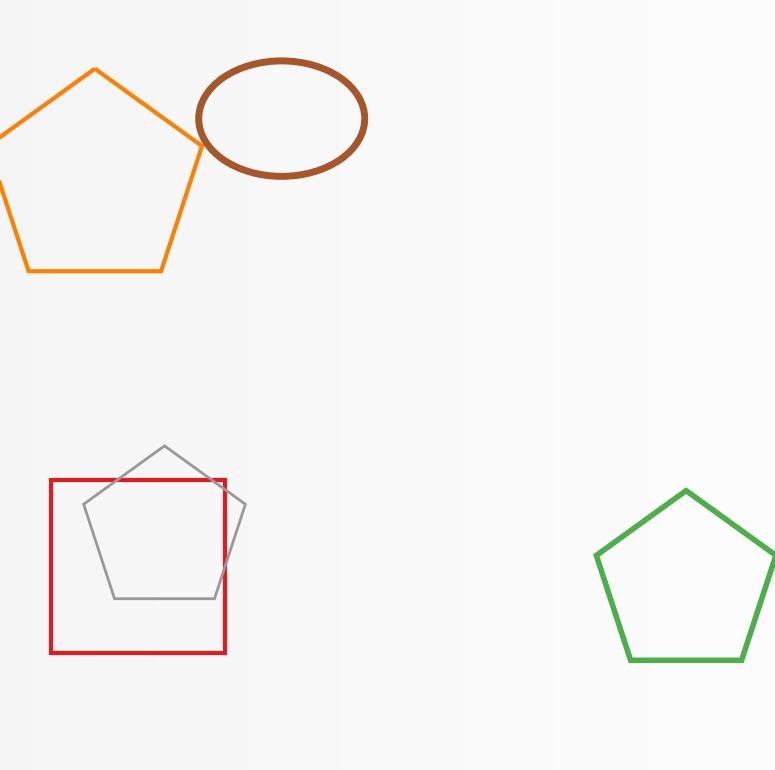[{"shape": "square", "thickness": 1.5, "radius": 0.56, "center": [0.178, 0.264]}, {"shape": "pentagon", "thickness": 2, "radius": 0.61, "center": [0.885, 0.241]}, {"shape": "pentagon", "thickness": 1.5, "radius": 0.73, "center": [0.122, 0.765]}, {"shape": "oval", "thickness": 2.5, "radius": 0.54, "center": [0.363, 0.846]}, {"shape": "pentagon", "thickness": 1, "radius": 0.55, "center": [0.212, 0.311]}]